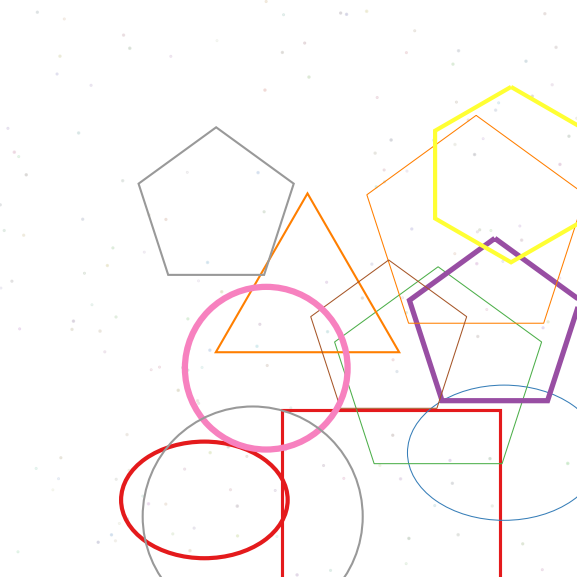[{"shape": "square", "thickness": 1.5, "radius": 0.94, "center": [0.677, 0.101]}, {"shape": "oval", "thickness": 2, "radius": 0.72, "center": [0.354, 0.133]}, {"shape": "oval", "thickness": 0.5, "radius": 0.84, "center": [0.873, 0.215]}, {"shape": "pentagon", "thickness": 0.5, "radius": 0.94, "center": [0.759, 0.349]}, {"shape": "pentagon", "thickness": 2.5, "radius": 0.78, "center": [0.857, 0.431]}, {"shape": "triangle", "thickness": 1, "radius": 0.92, "center": [0.532, 0.481]}, {"shape": "pentagon", "thickness": 0.5, "radius": 0.99, "center": [0.824, 0.6]}, {"shape": "hexagon", "thickness": 2, "radius": 0.76, "center": [0.885, 0.697]}, {"shape": "pentagon", "thickness": 0.5, "radius": 0.71, "center": [0.673, 0.407]}, {"shape": "circle", "thickness": 3, "radius": 0.7, "center": [0.461, 0.362]}, {"shape": "pentagon", "thickness": 1, "radius": 0.71, "center": [0.374, 0.637]}, {"shape": "circle", "thickness": 1, "radius": 0.95, "center": [0.438, 0.105]}]